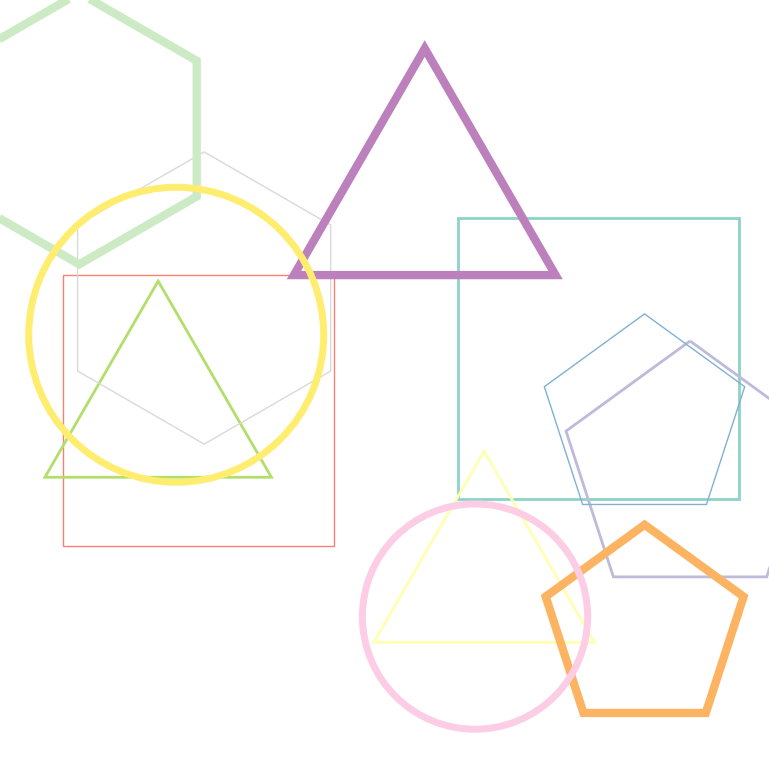[{"shape": "square", "thickness": 1, "radius": 0.91, "center": [0.778, 0.535]}, {"shape": "triangle", "thickness": 1, "radius": 0.83, "center": [0.629, 0.248]}, {"shape": "pentagon", "thickness": 1, "radius": 0.85, "center": [0.896, 0.388]}, {"shape": "square", "thickness": 0.5, "radius": 0.88, "center": [0.258, 0.467]}, {"shape": "pentagon", "thickness": 0.5, "radius": 0.68, "center": [0.837, 0.456]}, {"shape": "pentagon", "thickness": 3, "radius": 0.68, "center": [0.837, 0.183]}, {"shape": "triangle", "thickness": 1, "radius": 0.85, "center": [0.205, 0.465]}, {"shape": "circle", "thickness": 2.5, "radius": 0.73, "center": [0.617, 0.199]}, {"shape": "hexagon", "thickness": 0.5, "radius": 0.95, "center": [0.265, 0.613]}, {"shape": "triangle", "thickness": 3, "radius": 0.98, "center": [0.552, 0.741]}, {"shape": "hexagon", "thickness": 3, "radius": 0.88, "center": [0.103, 0.833]}, {"shape": "circle", "thickness": 2.5, "radius": 0.96, "center": [0.229, 0.565]}]